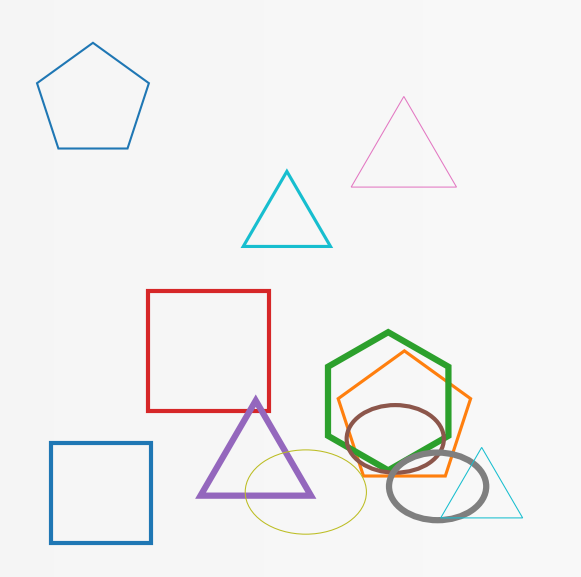[{"shape": "pentagon", "thickness": 1, "radius": 0.51, "center": [0.16, 0.824]}, {"shape": "square", "thickness": 2, "radius": 0.43, "center": [0.174, 0.145]}, {"shape": "pentagon", "thickness": 1.5, "radius": 0.6, "center": [0.696, 0.272]}, {"shape": "hexagon", "thickness": 3, "radius": 0.6, "center": [0.668, 0.304]}, {"shape": "square", "thickness": 2, "radius": 0.52, "center": [0.358, 0.392]}, {"shape": "triangle", "thickness": 3, "radius": 0.55, "center": [0.44, 0.196]}, {"shape": "oval", "thickness": 2, "radius": 0.42, "center": [0.68, 0.239]}, {"shape": "triangle", "thickness": 0.5, "radius": 0.52, "center": [0.695, 0.727]}, {"shape": "oval", "thickness": 3, "radius": 0.42, "center": [0.753, 0.157]}, {"shape": "oval", "thickness": 0.5, "radius": 0.52, "center": [0.526, 0.147]}, {"shape": "triangle", "thickness": 1.5, "radius": 0.43, "center": [0.494, 0.616]}, {"shape": "triangle", "thickness": 0.5, "radius": 0.41, "center": [0.829, 0.143]}]